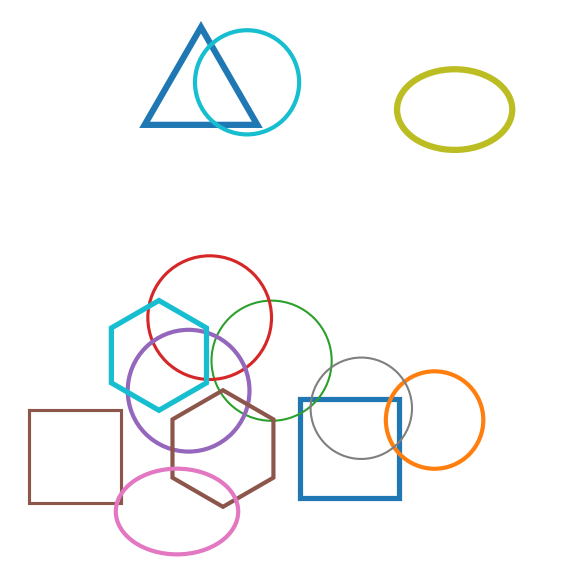[{"shape": "square", "thickness": 2.5, "radius": 0.43, "center": [0.606, 0.223]}, {"shape": "triangle", "thickness": 3, "radius": 0.56, "center": [0.348, 0.839]}, {"shape": "circle", "thickness": 2, "radius": 0.42, "center": [0.753, 0.272]}, {"shape": "circle", "thickness": 1, "radius": 0.52, "center": [0.47, 0.375]}, {"shape": "circle", "thickness": 1.5, "radius": 0.54, "center": [0.363, 0.449]}, {"shape": "circle", "thickness": 2, "radius": 0.53, "center": [0.327, 0.323]}, {"shape": "hexagon", "thickness": 2, "radius": 0.5, "center": [0.386, 0.222]}, {"shape": "square", "thickness": 1.5, "radius": 0.4, "center": [0.13, 0.208]}, {"shape": "oval", "thickness": 2, "radius": 0.53, "center": [0.306, 0.113]}, {"shape": "circle", "thickness": 1, "radius": 0.44, "center": [0.626, 0.292]}, {"shape": "oval", "thickness": 3, "radius": 0.5, "center": [0.787, 0.809]}, {"shape": "circle", "thickness": 2, "radius": 0.45, "center": [0.428, 0.857]}, {"shape": "hexagon", "thickness": 2.5, "radius": 0.48, "center": [0.275, 0.384]}]